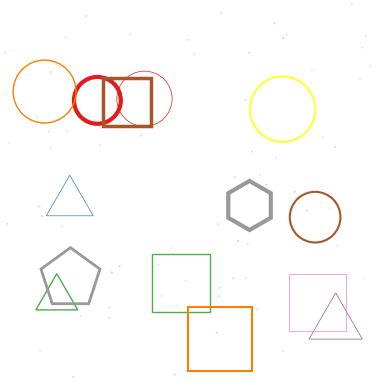[{"shape": "circle", "thickness": 0.5, "radius": 0.36, "center": [0.375, 0.743]}, {"shape": "circle", "thickness": 3, "radius": 0.3, "center": [0.253, 0.739]}, {"shape": "triangle", "thickness": 0.5, "radius": 0.35, "center": [0.181, 0.475]}, {"shape": "square", "thickness": 1, "radius": 0.38, "center": [0.471, 0.264]}, {"shape": "triangle", "thickness": 1, "radius": 0.31, "center": [0.148, 0.226]}, {"shape": "triangle", "thickness": 0.5, "radius": 0.4, "center": [0.872, 0.159]}, {"shape": "square", "thickness": 1.5, "radius": 0.42, "center": [0.572, 0.119]}, {"shape": "circle", "thickness": 1, "radius": 0.41, "center": [0.116, 0.762]}, {"shape": "circle", "thickness": 1.5, "radius": 0.43, "center": [0.734, 0.716]}, {"shape": "square", "thickness": 2.5, "radius": 0.31, "center": [0.329, 0.734]}, {"shape": "circle", "thickness": 1.5, "radius": 0.33, "center": [0.818, 0.436]}, {"shape": "square", "thickness": 0.5, "radius": 0.37, "center": [0.825, 0.215]}, {"shape": "hexagon", "thickness": 3, "radius": 0.32, "center": [0.648, 0.466]}, {"shape": "pentagon", "thickness": 2, "radius": 0.4, "center": [0.183, 0.276]}]